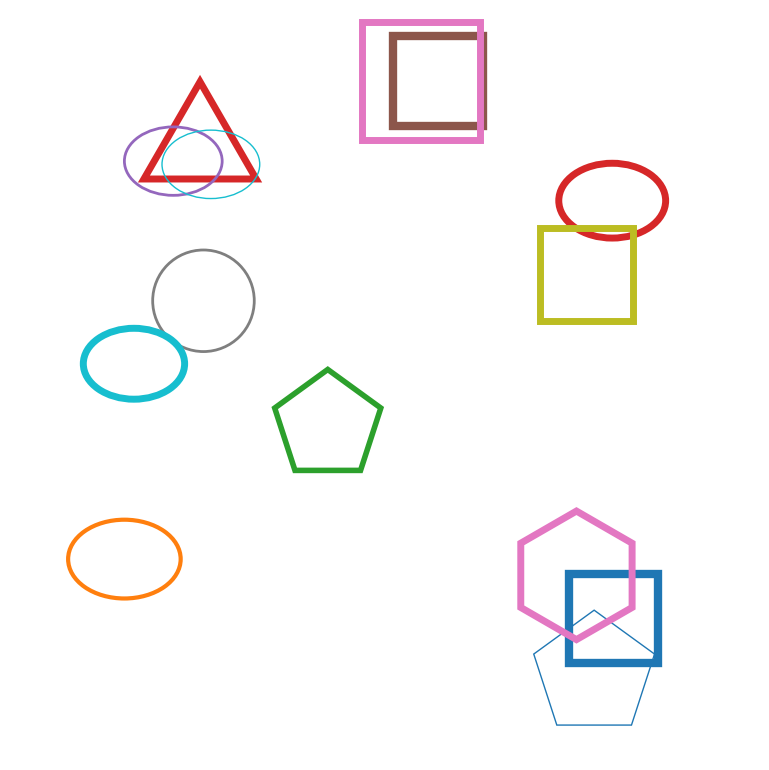[{"shape": "pentagon", "thickness": 0.5, "radius": 0.41, "center": [0.772, 0.125]}, {"shape": "square", "thickness": 3, "radius": 0.29, "center": [0.796, 0.196]}, {"shape": "oval", "thickness": 1.5, "radius": 0.37, "center": [0.162, 0.274]}, {"shape": "pentagon", "thickness": 2, "radius": 0.36, "center": [0.426, 0.448]}, {"shape": "triangle", "thickness": 2.5, "radius": 0.42, "center": [0.26, 0.81]}, {"shape": "oval", "thickness": 2.5, "radius": 0.35, "center": [0.795, 0.739]}, {"shape": "oval", "thickness": 1, "radius": 0.32, "center": [0.225, 0.791]}, {"shape": "square", "thickness": 3, "radius": 0.29, "center": [0.569, 0.894]}, {"shape": "hexagon", "thickness": 2.5, "radius": 0.42, "center": [0.749, 0.253]}, {"shape": "square", "thickness": 2.5, "radius": 0.38, "center": [0.547, 0.895]}, {"shape": "circle", "thickness": 1, "radius": 0.33, "center": [0.264, 0.609]}, {"shape": "square", "thickness": 2.5, "radius": 0.3, "center": [0.762, 0.644]}, {"shape": "oval", "thickness": 2.5, "radius": 0.33, "center": [0.174, 0.528]}, {"shape": "oval", "thickness": 0.5, "radius": 0.32, "center": [0.274, 0.787]}]